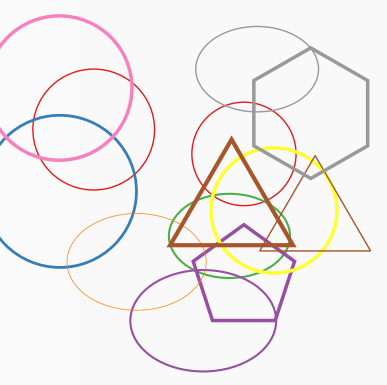[{"shape": "circle", "thickness": 1, "radius": 0.67, "center": [0.63, 0.6]}, {"shape": "circle", "thickness": 1, "radius": 0.79, "center": [0.242, 0.664]}, {"shape": "circle", "thickness": 2, "radius": 0.99, "center": [0.155, 0.503]}, {"shape": "oval", "thickness": 1.5, "radius": 0.78, "center": [0.592, 0.387]}, {"shape": "pentagon", "thickness": 2.5, "radius": 0.69, "center": [0.629, 0.279]}, {"shape": "oval", "thickness": 1.5, "radius": 0.94, "center": [0.525, 0.167]}, {"shape": "oval", "thickness": 0.5, "radius": 0.9, "center": [0.352, 0.32]}, {"shape": "circle", "thickness": 2.5, "radius": 0.81, "center": [0.707, 0.453]}, {"shape": "triangle", "thickness": 1, "radius": 0.83, "center": [0.813, 0.431]}, {"shape": "triangle", "thickness": 3, "radius": 0.92, "center": [0.598, 0.455]}, {"shape": "circle", "thickness": 2.5, "radius": 0.94, "center": [0.153, 0.771]}, {"shape": "hexagon", "thickness": 2.5, "radius": 0.85, "center": [0.802, 0.706]}, {"shape": "oval", "thickness": 1, "radius": 0.79, "center": [0.664, 0.82]}]